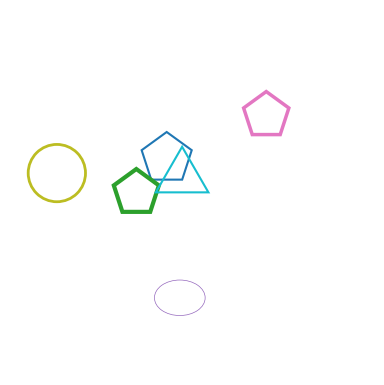[{"shape": "pentagon", "thickness": 1.5, "radius": 0.34, "center": [0.433, 0.589]}, {"shape": "pentagon", "thickness": 3, "radius": 0.31, "center": [0.354, 0.499]}, {"shape": "oval", "thickness": 0.5, "radius": 0.33, "center": [0.467, 0.227]}, {"shape": "pentagon", "thickness": 2.5, "radius": 0.31, "center": [0.692, 0.7]}, {"shape": "circle", "thickness": 2, "radius": 0.37, "center": [0.148, 0.55]}, {"shape": "triangle", "thickness": 1.5, "radius": 0.39, "center": [0.473, 0.54]}]